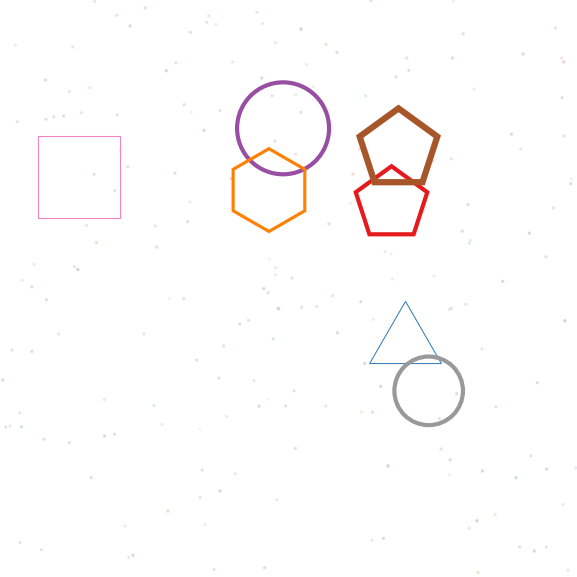[{"shape": "pentagon", "thickness": 2, "radius": 0.33, "center": [0.678, 0.646]}, {"shape": "triangle", "thickness": 0.5, "radius": 0.36, "center": [0.702, 0.405]}, {"shape": "circle", "thickness": 2, "radius": 0.4, "center": [0.49, 0.777]}, {"shape": "hexagon", "thickness": 1.5, "radius": 0.36, "center": [0.466, 0.67]}, {"shape": "pentagon", "thickness": 3, "radius": 0.35, "center": [0.69, 0.741]}, {"shape": "square", "thickness": 0.5, "radius": 0.35, "center": [0.137, 0.693]}, {"shape": "circle", "thickness": 2, "radius": 0.3, "center": [0.742, 0.322]}]